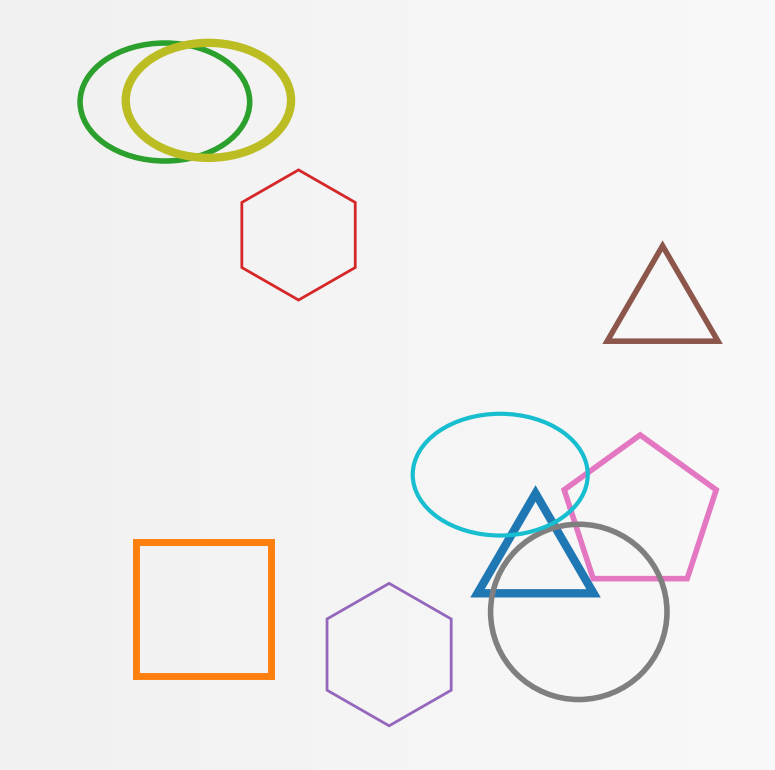[{"shape": "triangle", "thickness": 3, "radius": 0.43, "center": [0.691, 0.273]}, {"shape": "square", "thickness": 2.5, "radius": 0.43, "center": [0.263, 0.209]}, {"shape": "oval", "thickness": 2, "radius": 0.55, "center": [0.213, 0.868]}, {"shape": "hexagon", "thickness": 1, "radius": 0.42, "center": [0.385, 0.695]}, {"shape": "hexagon", "thickness": 1, "radius": 0.46, "center": [0.502, 0.15]}, {"shape": "triangle", "thickness": 2, "radius": 0.41, "center": [0.855, 0.598]}, {"shape": "pentagon", "thickness": 2, "radius": 0.52, "center": [0.826, 0.332]}, {"shape": "circle", "thickness": 2, "radius": 0.57, "center": [0.747, 0.205]}, {"shape": "oval", "thickness": 3, "radius": 0.53, "center": [0.269, 0.87]}, {"shape": "oval", "thickness": 1.5, "radius": 0.56, "center": [0.645, 0.384]}]